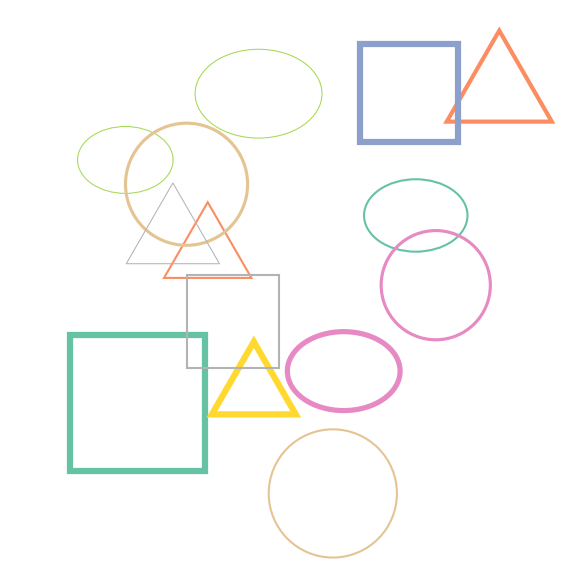[{"shape": "oval", "thickness": 1, "radius": 0.45, "center": [0.72, 0.626]}, {"shape": "square", "thickness": 3, "radius": 0.59, "center": [0.238, 0.301]}, {"shape": "triangle", "thickness": 2, "radius": 0.53, "center": [0.865, 0.841]}, {"shape": "triangle", "thickness": 1, "radius": 0.44, "center": [0.36, 0.562]}, {"shape": "square", "thickness": 3, "radius": 0.42, "center": [0.709, 0.838]}, {"shape": "circle", "thickness": 1.5, "radius": 0.47, "center": [0.755, 0.505]}, {"shape": "oval", "thickness": 2.5, "radius": 0.49, "center": [0.595, 0.357]}, {"shape": "oval", "thickness": 0.5, "radius": 0.41, "center": [0.217, 0.722]}, {"shape": "oval", "thickness": 0.5, "radius": 0.55, "center": [0.448, 0.837]}, {"shape": "triangle", "thickness": 3, "radius": 0.42, "center": [0.44, 0.324]}, {"shape": "circle", "thickness": 1, "radius": 0.56, "center": [0.576, 0.145]}, {"shape": "circle", "thickness": 1.5, "radius": 0.53, "center": [0.323, 0.68]}, {"shape": "square", "thickness": 1, "radius": 0.4, "center": [0.403, 0.442]}, {"shape": "triangle", "thickness": 0.5, "radius": 0.47, "center": [0.299, 0.589]}]